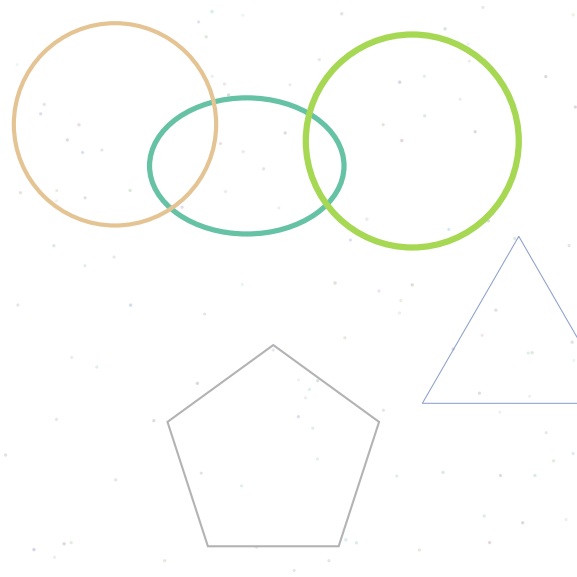[{"shape": "oval", "thickness": 2.5, "radius": 0.84, "center": [0.427, 0.712]}, {"shape": "triangle", "thickness": 0.5, "radius": 0.96, "center": [0.898, 0.397]}, {"shape": "circle", "thickness": 3, "radius": 0.92, "center": [0.714, 0.755]}, {"shape": "circle", "thickness": 2, "radius": 0.88, "center": [0.199, 0.784]}, {"shape": "pentagon", "thickness": 1, "radius": 0.96, "center": [0.473, 0.209]}]